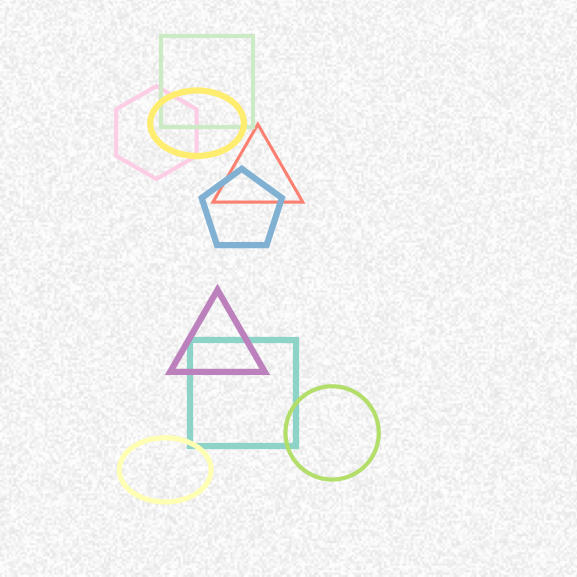[{"shape": "square", "thickness": 3, "radius": 0.46, "center": [0.421, 0.318]}, {"shape": "oval", "thickness": 2.5, "radius": 0.4, "center": [0.286, 0.185]}, {"shape": "triangle", "thickness": 1.5, "radius": 0.45, "center": [0.447, 0.694]}, {"shape": "pentagon", "thickness": 3, "radius": 0.37, "center": [0.419, 0.634]}, {"shape": "circle", "thickness": 2, "radius": 0.4, "center": [0.575, 0.25]}, {"shape": "hexagon", "thickness": 2, "radius": 0.4, "center": [0.271, 0.77]}, {"shape": "triangle", "thickness": 3, "radius": 0.47, "center": [0.377, 0.402]}, {"shape": "square", "thickness": 2, "radius": 0.4, "center": [0.358, 0.858]}, {"shape": "oval", "thickness": 3, "radius": 0.41, "center": [0.341, 0.786]}]